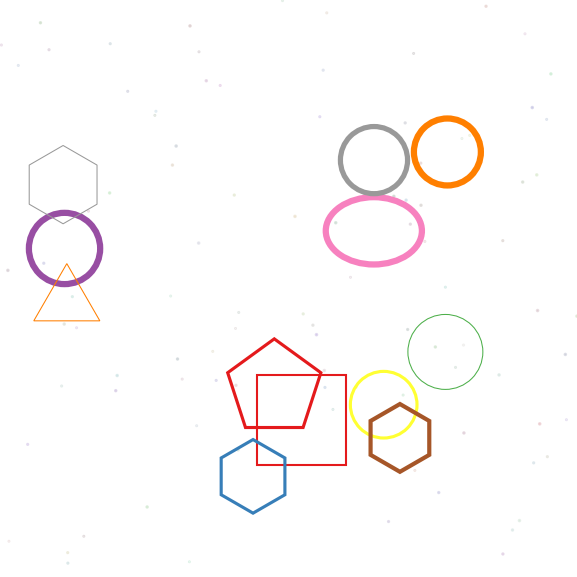[{"shape": "square", "thickness": 1, "radius": 0.39, "center": [0.522, 0.272]}, {"shape": "pentagon", "thickness": 1.5, "radius": 0.42, "center": [0.475, 0.328]}, {"shape": "hexagon", "thickness": 1.5, "radius": 0.32, "center": [0.438, 0.174]}, {"shape": "circle", "thickness": 0.5, "radius": 0.32, "center": [0.771, 0.39]}, {"shape": "circle", "thickness": 3, "radius": 0.31, "center": [0.112, 0.569]}, {"shape": "circle", "thickness": 3, "radius": 0.29, "center": [0.775, 0.736]}, {"shape": "triangle", "thickness": 0.5, "radius": 0.33, "center": [0.116, 0.477]}, {"shape": "circle", "thickness": 1.5, "radius": 0.29, "center": [0.664, 0.298]}, {"shape": "hexagon", "thickness": 2, "radius": 0.29, "center": [0.693, 0.241]}, {"shape": "oval", "thickness": 3, "radius": 0.42, "center": [0.647, 0.599]}, {"shape": "circle", "thickness": 2.5, "radius": 0.29, "center": [0.648, 0.722]}, {"shape": "hexagon", "thickness": 0.5, "radius": 0.34, "center": [0.109, 0.679]}]